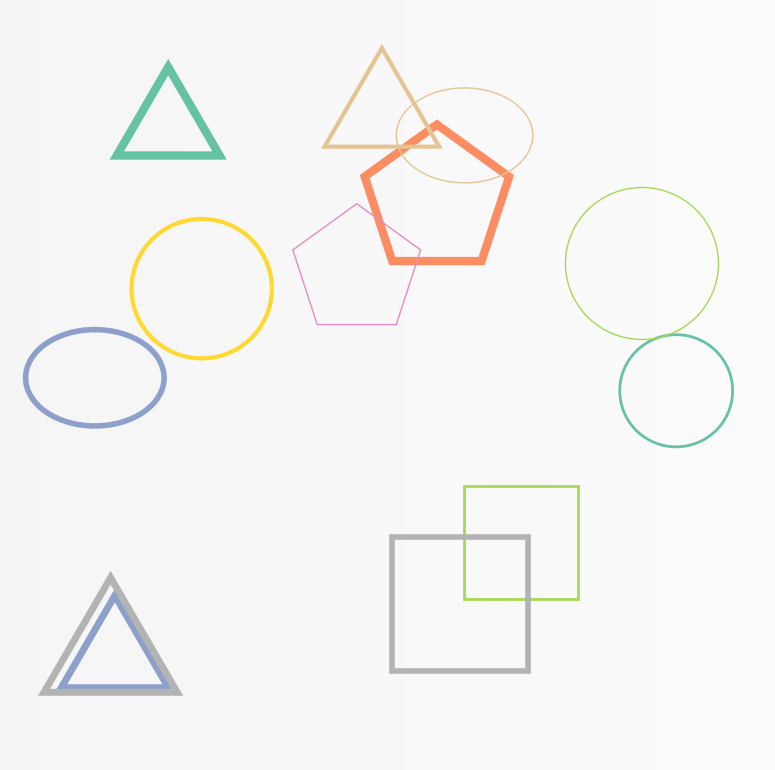[{"shape": "triangle", "thickness": 3, "radius": 0.38, "center": [0.217, 0.836]}, {"shape": "circle", "thickness": 1, "radius": 0.36, "center": [0.872, 0.493]}, {"shape": "pentagon", "thickness": 3, "radius": 0.49, "center": [0.564, 0.74]}, {"shape": "oval", "thickness": 2, "radius": 0.45, "center": [0.122, 0.509]}, {"shape": "triangle", "thickness": 2.5, "radius": 0.4, "center": [0.148, 0.147]}, {"shape": "pentagon", "thickness": 0.5, "radius": 0.43, "center": [0.46, 0.649]}, {"shape": "square", "thickness": 1, "radius": 0.37, "center": [0.672, 0.295]}, {"shape": "circle", "thickness": 0.5, "radius": 0.49, "center": [0.828, 0.658]}, {"shape": "circle", "thickness": 1.5, "radius": 0.45, "center": [0.26, 0.625]}, {"shape": "triangle", "thickness": 1.5, "radius": 0.43, "center": [0.493, 0.852]}, {"shape": "oval", "thickness": 0.5, "radius": 0.44, "center": [0.599, 0.824]}, {"shape": "triangle", "thickness": 2.5, "radius": 0.5, "center": [0.143, 0.151]}, {"shape": "square", "thickness": 2, "radius": 0.44, "center": [0.594, 0.215]}]